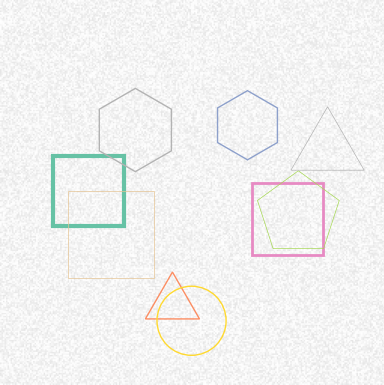[{"shape": "square", "thickness": 3, "radius": 0.46, "center": [0.23, 0.504]}, {"shape": "triangle", "thickness": 1, "radius": 0.41, "center": [0.448, 0.212]}, {"shape": "hexagon", "thickness": 1, "radius": 0.45, "center": [0.643, 0.675]}, {"shape": "square", "thickness": 2, "radius": 0.46, "center": [0.747, 0.431]}, {"shape": "pentagon", "thickness": 0.5, "radius": 0.56, "center": [0.775, 0.445]}, {"shape": "circle", "thickness": 1, "radius": 0.45, "center": [0.498, 0.167]}, {"shape": "square", "thickness": 0.5, "radius": 0.56, "center": [0.288, 0.392]}, {"shape": "triangle", "thickness": 0.5, "radius": 0.55, "center": [0.851, 0.613]}, {"shape": "hexagon", "thickness": 1, "radius": 0.54, "center": [0.352, 0.662]}]